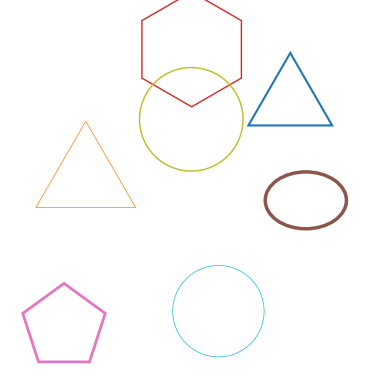[{"shape": "triangle", "thickness": 1.5, "radius": 0.63, "center": [0.754, 0.737]}, {"shape": "triangle", "thickness": 0.5, "radius": 0.75, "center": [0.223, 0.536]}, {"shape": "hexagon", "thickness": 1, "radius": 0.75, "center": [0.498, 0.872]}, {"shape": "oval", "thickness": 2.5, "radius": 0.53, "center": [0.794, 0.48]}, {"shape": "pentagon", "thickness": 2, "radius": 0.56, "center": [0.166, 0.151]}, {"shape": "circle", "thickness": 1, "radius": 0.67, "center": [0.497, 0.69]}, {"shape": "circle", "thickness": 0.5, "radius": 0.59, "center": [0.567, 0.192]}]